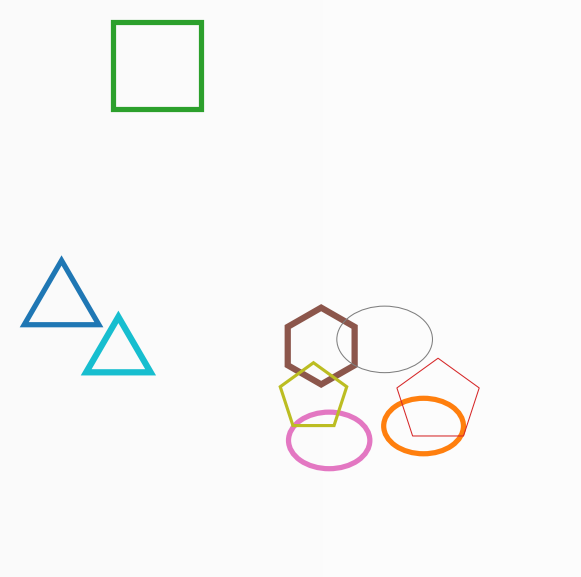[{"shape": "triangle", "thickness": 2.5, "radius": 0.37, "center": [0.106, 0.474]}, {"shape": "oval", "thickness": 2.5, "radius": 0.34, "center": [0.729, 0.261]}, {"shape": "square", "thickness": 2.5, "radius": 0.38, "center": [0.27, 0.886]}, {"shape": "pentagon", "thickness": 0.5, "radius": 0.37, "center": [0.754, 0.304]}, {"shape": "hexagon", "thickness": 3, "radius": 0.33, "center": [0.553, 0.4]}, {"shape": "oval", "thickness": 2.5, "radius": 0.35, "center": [0.566, 0.237]}, {"shape": "oval", "thickness": 0.5, "radius": 0.41, "center": [0.662, 0.411]}, {"shape": "pentagon", "thickness": 1.5, "radius": 0.3, "center": [0.539, 0.311]}, {"shape": "triangle", "thickness": 3, "radius": 0.32, "center": [0.204, 0.386]}]